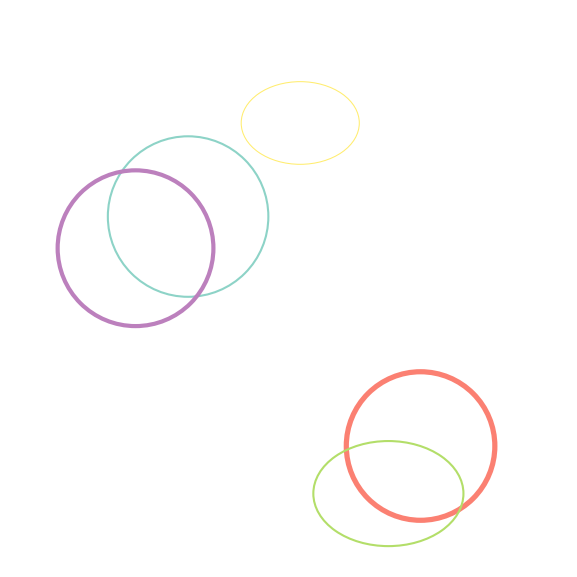[{"shape": "circle", "thickness": 1, "radius": 0.69, "center": [0.326, 0.624]}, {"shape": "circle", "thickness": 2.5, "radius": 0.64, "center": [0.728, 0.227]}, {"shape": "oval", "thickness": 1, "radius": 0.65, "center": [0.673, 0.144]}, {"shape": "circle", "thickness": 2, "radius": 0.67, "center": [0.235, 0.569]}, {"shape": "oval", "thickness": 0.5, "radius": 0.51, "center": [0.52, 0.786]}]